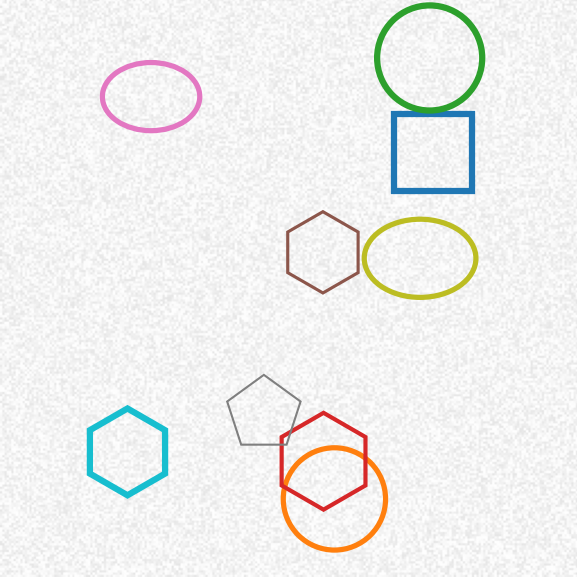[{"shape": "square", "thickness": 3, "radius": 0.34, "center": [0.75, 0.735]}, {"shape": "circle", "thickness": 2.5, "radius": 0.44, "center": [0.579, 0.135]}, {"shape": "circle", "thickness": 3, "radius": 0.45, "center": [0.744, 0.899]}, {"shape": "hexagon", "thickness": 2, "radius": 0.42, "center": [0.56, 0.2]}, {"shape": "hexagon", "thickness": 1.5, "radius": 0.35, "center": [0.559, 0.562]}, {"shape": "oval", "thickness": 2.5, "radius": 0.42, "center": [0.262, 0.832]}, {"shape": "pentagon", "thickness": 1, "radius": 0.33, "center": [0.457, 0.283]}, {"shape": "oval", "thickness": 2.5, "radius": 0.48, "center": [0.727, 0.552]}, {"shape": "hexagon", "thickness": 3, "radius": 0.38, "center": [0.221, 0.217]}]